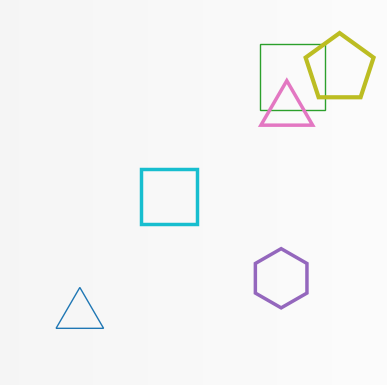[{"shape": "triangle", "thickness": 1, "radius": 0.35, "center": [0.206, 0.183]}, {"shape": "square", "thickness": 1, "radius": 0.42, "center": [0.755, 0.8]}, {"shape": "hexagon", "thickness": 2.5, "radius": 0.38, "center": [0.726, 0.277]}, {"shape": "triangle", "thickness": 2.5, "radius": 0.39, "center": [0.74, 0.713]}, {"shape": "pentagon", "thickness": 3, "radius": 0.46, "center": [0.876, 0.822]}, {"shape": "square", "thickness": 2.5, "radius": 0.36, "center": [0.436, 0.489]}]